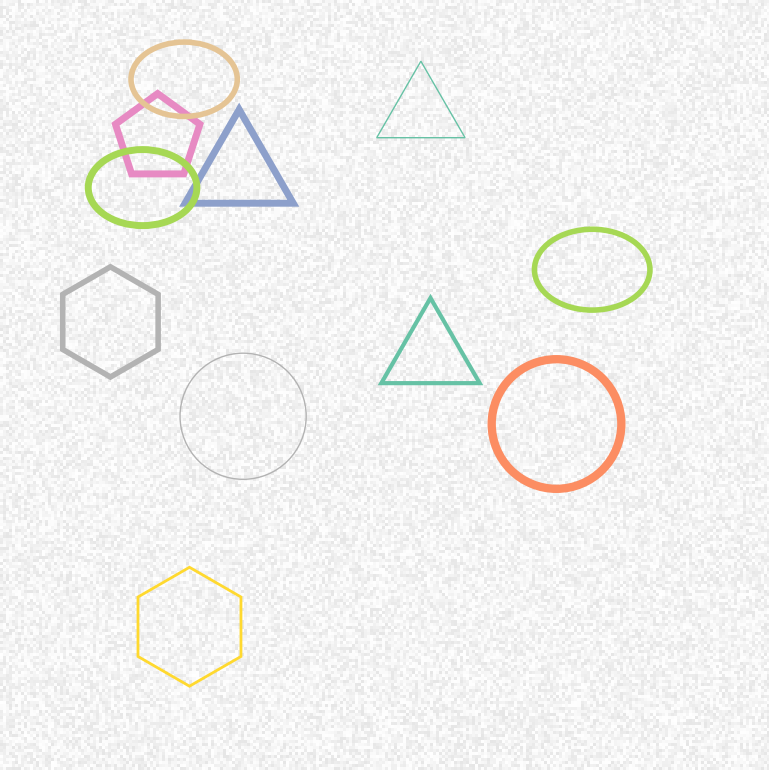[{"shape": "triangle", "thickness": 0.5, "radius": 0.33, "center": [0.547, 0.854]}, {"shape": "triangle", "thickness": 1.5, "radius": 0.37, "center": [0.559, 0.539]}, {"shape": "circle", "thickness": 3, "radius": 0.42, "center": [0.723, 0.449]}, {"shape": "triangle", "thickness": 2.5, "radius": 0.41, "center": [0.311, 0.777]}, {"shape": "pentagon", "thickness": 2.5, "radius": 0.29, "center": [0.205, 0.821]}, {"shape": "oval", "thickness": 2, "radius": 0.38, "center": [0.769, 0.65]}, {"shape": "oval", "thickness": 2.5, "radius": 0.35, "center": [0.185, 0.756]}, {"shape": "hexagon", "thickness": 1, "radius": 0.39, "center": [0.246, 0.186]}, {"shape": "oval", "thickness": 2, "radius": 0.35, "center": [0.239, 0.897]}, {"shape": "circle", "thickness": 0.5, "radius": 0.41, "center": [0.316, 0.459]}, {"shape": "hexagon", "thickness": 2, "radius": 0.36, "center": [0.143, 0.582]}]